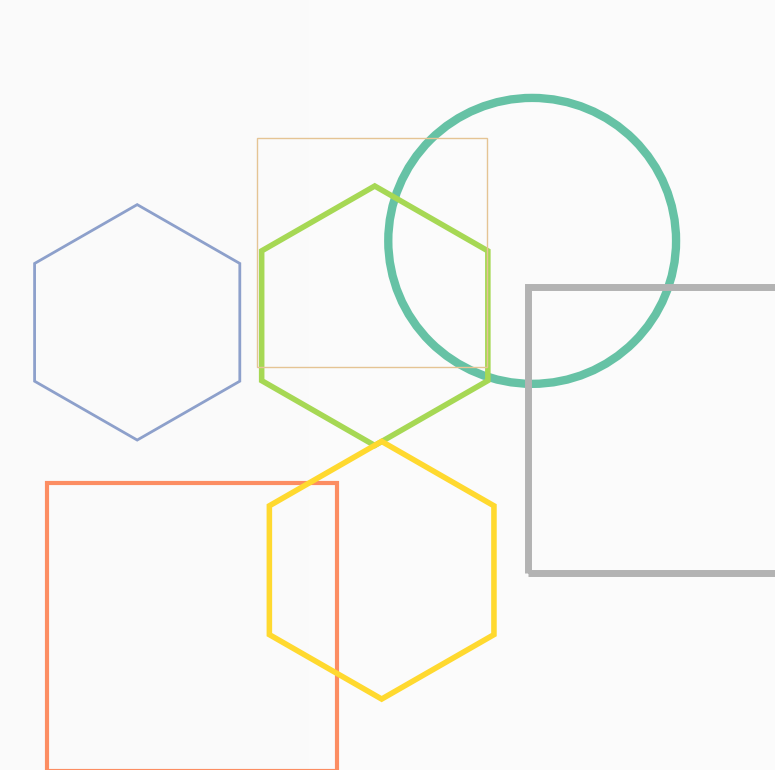[{"shape": "circle", "thickness": 3, "radius": 0.93, "center": [0.687, 0.687]}, {"shape": "square", "thickness": 1.5, "radius": 0.93, "center": [0.248, 0.186]}, {"shape": "hexagon", "thickness": 1, "radius": 0.76, "center": [0.177, 0.581]}, {"shape": "hexagon", "thickness": 2, "radius": 0.84, "center": [0.484, 0.59]}, {"shape": "hexagon", "thickness": 2, "radius": 0.84, "center": [0.492, 0.259]}, {"shape": "square", "thickness": 0.5, "radius": 0.74, "center": [0.48, 0.672]}, {"shape": "square", "thickness": 2.5, "radius": 0.93, "center": [0.866, 0.442]}]